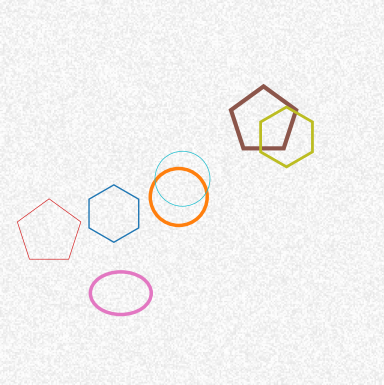[{"shape": "hexagon", "thickness": 1, "radius": 0.37, "center": [0.296, 0.445]}, {"shape": "circle", "thickness": 2.5, "radius": 0.37, "center": [0.464, 0.488]}, {"shape": "pentagon", "thickness": 0.5, "radius": 0.43, "center": [0.128, 0.397]}, {"shape": "pentagon", "thickness": 3, "radius": 0.44, "center": [0.685, 0.687]}, {"shape": "oval", "thickness": 2.5, "radius": 0.4, "center": [0.314, 0.238]}, {"shape": "hexagon", "thickness": 2, "radius": 0.39, "center": [0.744, 0.644]}, {"shape": "circle", "thickness": 0.5, "radius": 0.36, "center": [0.474, 0.536]}]